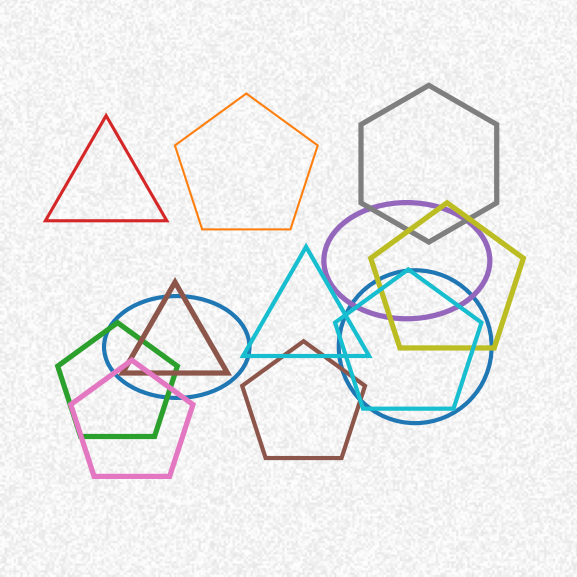[{"shape": "circle", "thickness": 2, "radius": 0.66, "center": [0.719, 0.399]}, {"shape": "oval", "thickness": 2, "radius": 0.63, "center": [0.306, 0.398]}, {"shape": "pentagon", "thickness": 1, "radius": 0.65, "center": [0.427, 0.707]}, {"shape": "pentagon", "thickness": 2.5, "radius": 0.54, "center": [0.204, 0.331]}, {"shape": "triangle", "thickness": 1.5, "radius": 0.61, "center": [0.184, 0.678]}, {"shape": "oval", "thickness": 2.5, "radius": 0.72, "center": [0.704, 0.548]}, {"shape": "triangle", "thickness": 2.5, "radius": 0.52, "center": [0.303, 0.406]}, {"shape": "pentagon", "thickness": 2, "radius": 0.56, "center": [0.526, 0.296]}, {"shape": "pentagon", "thickness": 2.5, "radius": 0.56, "center": [0.228, 0.264]}, {"shape": "hexagon", "thickness": 2.5, "radius": 0.68, "center": [0.743, 0.716]}, {"shape": "pentagon", "thickness": 2.5, "radius": 0.69, "center": [0.774, 0.509]}, {"shape": "triangle", "thickness": 2, "radius": 0.63, "center": [0.53, 0.446]}, {"shape": "pentagon", "thickness": 2, "radius": 0.67, "center": [0.707, 0.399]}]